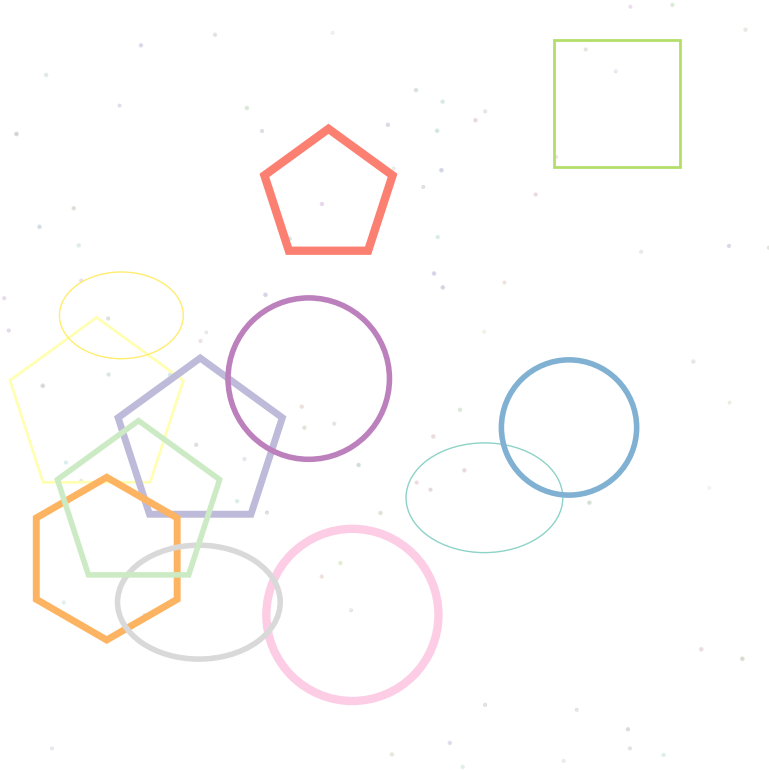[{"shape": "oval", "thickness": 0.5, "radius": 0.51, "center": [0.629, 0.354]}, {"shape": "pentagon", "thickness": 1, "radius": 0.59, "center": [0.125, 0.469]}, {"shape": "pentagon", "thickness": 2.5, "radius": 0.56, "center": [0.26, 0.423]}, {"shape": "pentagon", "thickness": 3, "radius": 0.44, "center": [0.427, 0.745]}, {"shape": "circle", "thickness": 2, "radius": 0.44, "center": [0.739, 0.445]}, {"shape": "hexagon", "thickness": 2.5, "radius": 0.53, "center": [0.139, 0.275]}, {"shape": "square", "thickness": 1, "radius": 0.41, "center": [0.802, 0.866]}, {"shape": "circle", "thickness": 3, "radius": 0.56, "center": [0.458, 0.201]}, {"shape": "oval", "thickness": 2, "radius": 0.53, "center": [0.258, 0.218]}, {"shape": "circle", "thickness": 2, "radius": 0.52, "center": [0.401, 0.508]}, {"shape": "pentagon", "thickness": 2, "radius": 0.55, "center": [0.18, 0.343]}, {"shape": "oval", "thickness": 0.5, "radius": 0.4, "center": [0.158, 0.59]}]